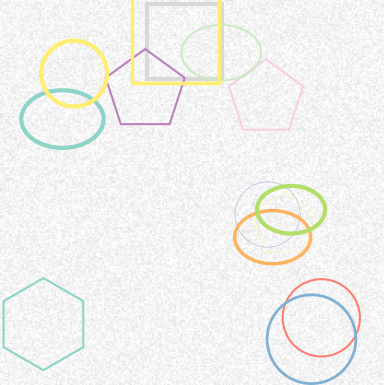[{"shape": "hexagon", "thickness": 1.5, "radius": 0.6, "center": [0.113, 0.158]}, {"shape": "oval", "thickness": 3, "radius": 0.53, "center": [0.162, 0.691]}, {"shape": "pentagon", "thickness": 0.5, "radius": 0.44, "center": [0.738, 0.417]}, {"shape": "circle", "thickness": 0.5, "radius": 0.42, "center": [0.695, 0.443]}, {"shape": "circle", "thickness": 1.5, "radius": 0.5, "center": [0.834, 0.174]}, {"shape": "circle", "thickness": 2, "radius": 0.58, "center": [0.809, 0.119]}, {"shape": "oval", "thickness": 2.5, "radius": 0.49, "center": [0.708, 0.384]}, {"shape": "oval", "thickness": 3, "radius": 0.44, "center": [0.756, 0.455]}, {"shape": "pentagon", "thickness": 1.5, "radius": 0.51, "center": [0.691, 0.745]}, {"shape": "square", "thickness": 3, "radius": 0.49, "center": [0.478, 0.891]}, {"shape": "pentagon", "thickness": 1.5, "radius": 0.54, "center": [0.377, 0.765]}, {"shape": "oval", "thickness": 1.5, "radius": 0.52, "center": [0.575, 0.863]}, {"shape": "square", "thickness": 2.5, "radius": 0.57, "center": [0.456, 0.897]}, {"shape": "circle", "thickness": 3, "radius": 0.43, "center": [0.193, 0.809]}]